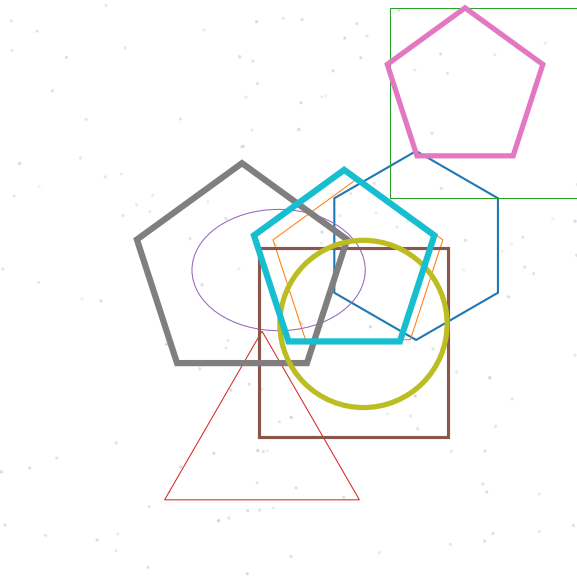[{"shape": "hexagon", "thickness": 1, "radius": 0.82, "center": [0.721, 0.574]}, {"shape": "pentagon", "thickness": 0.5, "radius": 0.77, "center": [0.62, 0.536]}, {"shape": "square", "thickness": 0.5, "radius": 0.82, "center": [0.841, 0.821]}, {"shape": "triangle", "thickness": 0.5, "radius": 0.97, "center": [0.454, 0.231]}, {"shape": "oval", "thickness": 0.5, "radius": 0.75, "center": [0.482, 0.532]}, {"shape": "square", "thickness": 1.5, "radius": 0.82, "center": [0.613, 0.406]}, {"shape": "pentagon", "thickness": 2.5, "radius": 0.71, "center": [0.805, 0.844]}, {"shape": "pentagon", "thickness": 3, "radius": 0.96, "center": [0.419, 0.525]}, {"shape": "circle", "thickness": 2.5, "radius": 0.72, "center": [0.629, 0.438]}, {"shape": "pentagon", "thickness": 3, "radius": 0.82, "center": [0.596, 0.541]}]